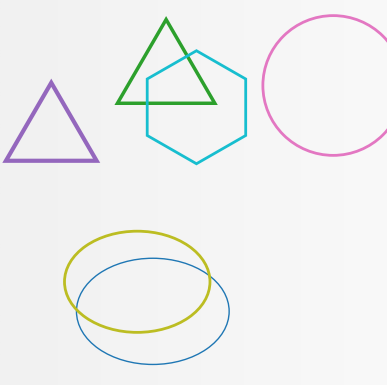[{"shape": "oval", "thickness": 1, "radius": 0.99, "center": [0.394, 0.191]}, {"shape": "triangle", "thickness": 2.5, "radius": 0.73, "center": [0.429, 0.804]}, {"shape": "triangle", "thickness": 3, "radius": 0.68, "center": [0.132, 0.65]}, {"shape": "circle", "thickness": 2, "radius": 0.91, "center": [0.86, 0.778]}, {"shape": "oval", "thickness": 2, "radius": 0.94, "center": [0.354, 0.268]}, {"shape": "hexagon", "thickness": 2, "radius": 0.73, "center": [0.507, 0.721]}]